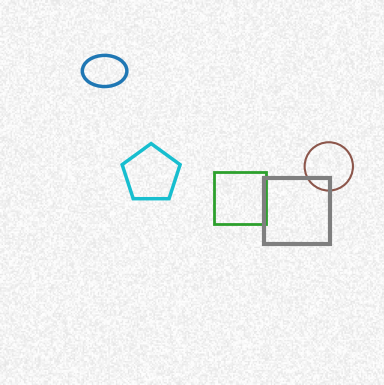[{"shape": "oval", "thickness": 2.5, "radius": 0.29, "center": [0.272, 0.816]}, {"shape": "square", "thickness": 2, "radius": 0.34, "center": [0.624, 0.485]}, {"shape": "circle", "thickness": 1.5, "radius": 0.31, "center": [0.854, 0.568]}, {"shape": "square", "thickness": 3, "radius": 0.43, "center": [0.772, 0.453]}, {"shape": "pentagon", "thickness": 2.5, "radius": 0.4, "center": [0.393, 0.548]}]